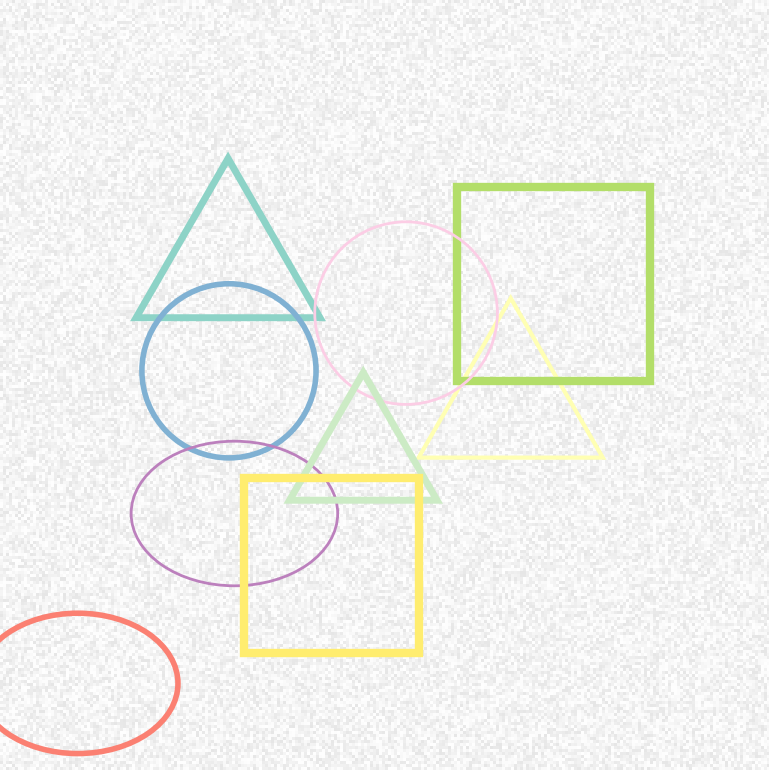[{"shape": "triangle", "thickness": 2.5, "radius": 0.69, "center": [0.296, 0.656]}, {"shape": "triangle", "thickness": 1.5, "radius": 0.69, "center": [0.663, 0.475]}, {"shape": "oval", "thickness": 2, "radius": 0.65, "center": [0.101, 0.112]}, {"shape": "circle", "thickness": 2, "radius": 0.57, "center": [0.297, 0.518]}, {"shape": "square", "thickness": 3, "radius": 0.63, "center": [0.719, 0.631]}, {"shape": "circle", "thickness": 1, "radius": 0.59, "center": [0.527, 0.593]}, {"shape": "oval", "thickness": 1, "radius": 0.67, "center": [0.304, 0.333]}, {"shape": "triangle", "thickness": 2.5, "radius": 0.55, "center": [0.472, 0.406]}, {"shape": "square", "thickness": 3, "radius": 0.57, "center": [0.431, 0.266]}]